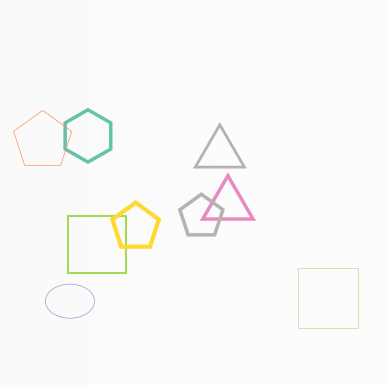[{"shape": "hexagon", "thickness": 2.5, "radius": 0.34, "center": [0.227, 0.647]}, {"shape": "pentagon", "thickness": 0.5, "radius": 0.39, "center": [0.11, 0.634]}, {"shape": "oval", "thickness": 0.5, "radius": 0.32, "center": [0.181, 0.218]}, {"shape": "triangle", "thickness": 2.5, "radius": 0.37, "center": [0.588, 0.469]}, {"shape": "square", "thickness": 1.5, "radius": 0.37, "center": [0.251, 0.365]}, {"shape": "pentagon", "thickness": 3, "radius": 0.32, "center": [0.35, 0.41]}, {"shape": "square", "thickness": 0.5, "radius": 0.39, "center": [0.848, 0.225]}, {"shape": "triangle", "thickness": 2, "radius": 0.37, "center": [0.567, 0.603]}, {"shape": "pentagon", "thickness": 2.5, "radius": 0.29, "center": [0.52, 0.437]}]